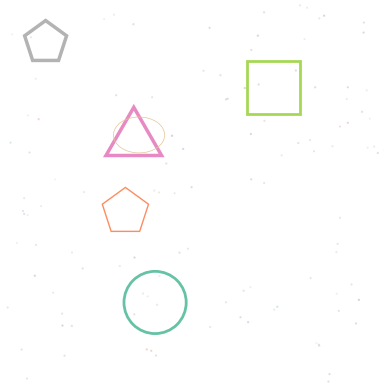[{"shape": "circle", "thickness": 2, "radius": 0.4, "center": [0.403, 0.214]}, {"shape": "pentagon", "thickness": 1, "radius": 0.32, "center": [0.326, 0.45]}, {"shape": "triangle", "thickness": 2.5, "radius": 0.42, "center": [0.348, 0.638]}, {"shape": "square", "thickness": 2, "radius": 0.34, "center": [0.711, 0.774]}, {"shape": "oval", "thickness": 0.5, "radius": 0.33, "center": [0.361, 0.649]}, {"shape": "pentagon", "thickness": 2.5, "radius": 0.29, "center": [0.118, 0.889]}]